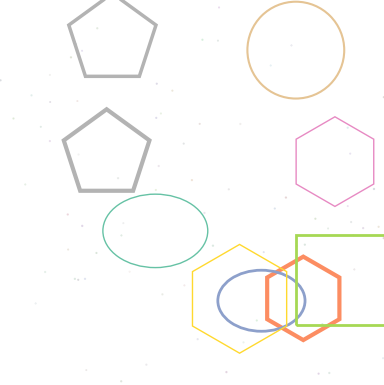[{"shape": "oval", "thickness": 1, "radius": 0.68, "center": [0.403, 0.4]}, {"shape": "hexagon", "thickness": 3, "radius": 0.54, "center": [0.788, 0.225]}, {"shape": "oval", "thickness": 2, "radius": 0.57, "center": [0.679, 0.219]}, {"shape": "hexagon", "thickness": 1, "radius": 0.58, "center": [0.87, 0.58]}, {"shape": "square", "thickness": 2, "radius": 0.59, "center": [0.887, 0.272]}, {"shape": "hexagon", "thickness": 1, "radius": 0.71, "center": [0.622, 0.224]}, {"shape": "circle", "thickness": 1.5, "radius": 0.63, "center": [0.768, 0.87]}, {"shape": "pentagon", "thickness": 2.5, "radius": 0.6, "center": [0.292, 0.898]}, {"shape": "pentagon", "thickness": 3, "radius": 0.59, "center": [0.277, 0.599]}]